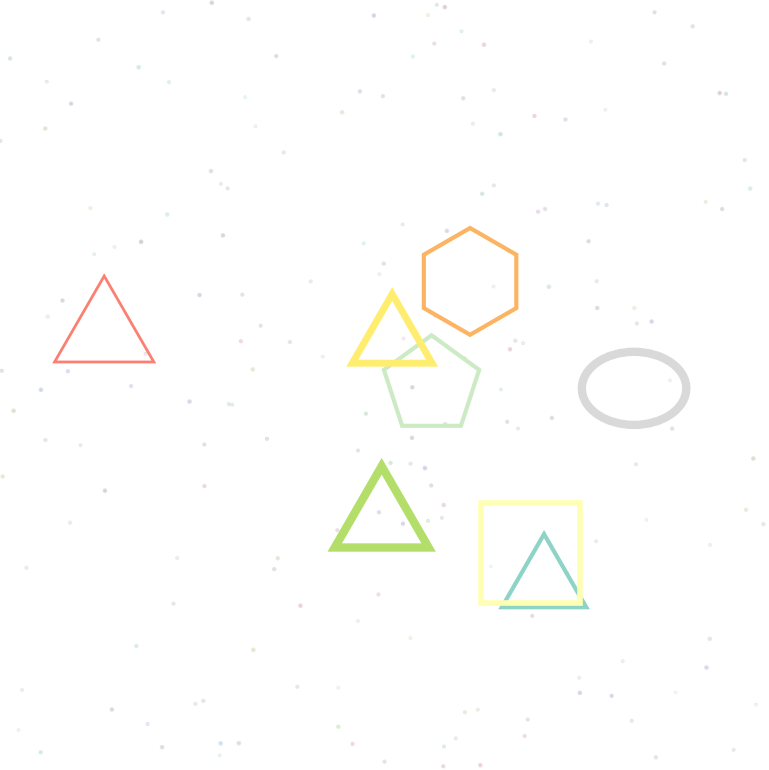[{"shape": "triangle", "thickness": 1.5, "radius": 0.32, "center": [0.707, 0.243]}, {"shape": "square", "thickness": 2, "radius": 0.32, "center": [0.689, 0.282]}, {"shape": "triangle", "thickness": 1, "radius": 0.37, "center": [0.135, 0.567]}, {"shape": "hexagon", "thickness": 1.5, "radius": 0.35, "center": [0.61, 0.635]}, {"shape": "triangle", "thickness": 3, "radius": 0.35, "center": [0.496, 0.324]}, {"shape": "oval", "thickness": 3, "radius": 0.34, "center": [0.823, 0.496]}, {"shape": "pentagon", "thickness": 1.5, "radius": 0.32, "center": [0.56, 0.5]}, {"shape": "triangle", "thickness": 2.5, "radius": 0.3, "center": [0.509, 0.558]}]